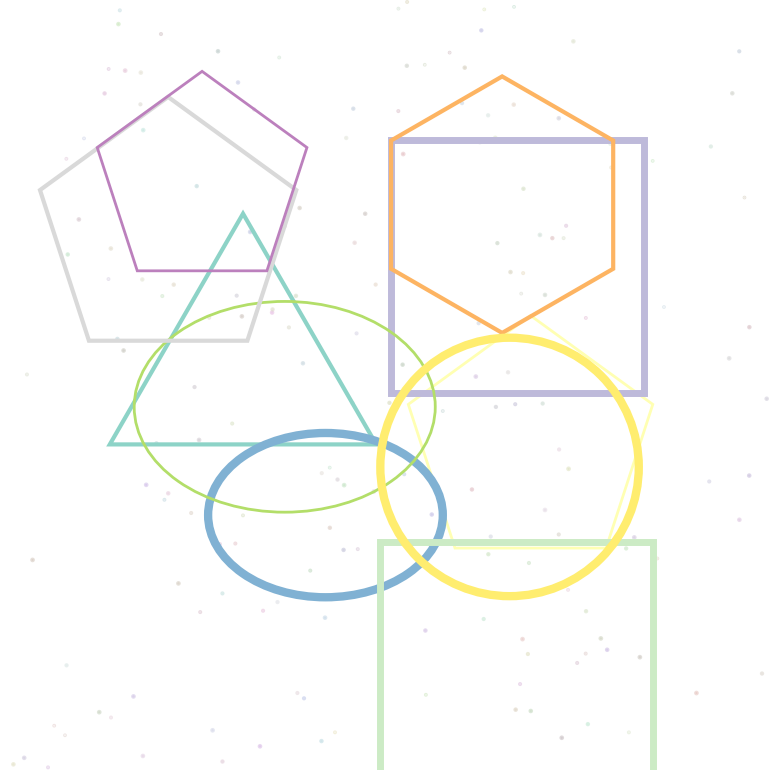[{"shape": "triangle", "thickness": 1.5, "radius": 1.0, "center": [0.316, 0.523]}, {"shape": "pentagon", "thickness": 1, "radius": 0.83, "center": [0.689, 0.423]}, {"shape": "square", "thickness": 2.5, "radius": 0.82, "center": [0.672, 0.654]}, {"shape": "oval", "thickness": 3, "radius": 0.76, "center": [0.423, 0.331]}, {"shape": "hexagon", "thickness": 1.5, "radius": 0.83, "center": [0.652, 0.734]}, {"shape": "oval", "thickness": 1, "radius": 0.98, "center": [0.37, 0.472]}, {"shape": "pentagon", "thickness": 1.5, "radius": 0.87, "center": [0.218, 0.699]}, {"shape": "pentagon", "thickness": 1, "radius": 0.72, "center": [0.262, 0.764]}, {"shape": "square", "thickness": 2.5, "radius": 0.89, "center": [0.671, 0.118]}, {"shape": "circle", "thickness": 3, "radius": 0.84, "center": [0.662, 0.394]}]